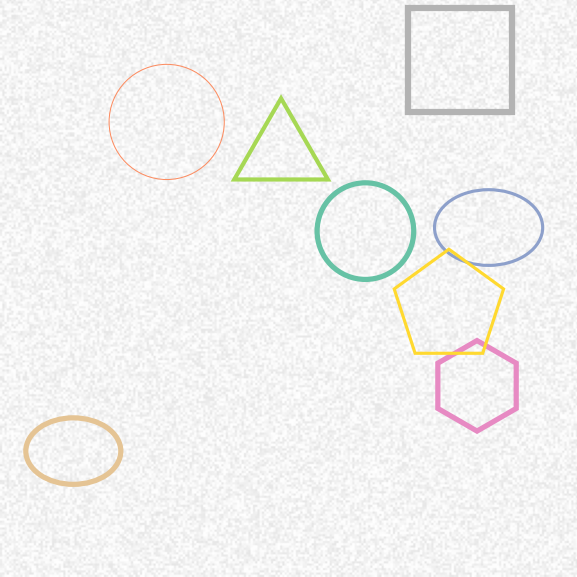[{"shape": "circle", "thickness": 2.5, "radius": 0.42, "center": [0.633, 0.599]}, {"shape": "circle", "thickness": 0.5, "radius": 0.5, "center": [0.289, 0.788]}, {"shape": "oval", "thickness": 1.5, "radius": 0.47, "center": [0.846, 0.605]}, {"shape": "hexagon", "thickness": 2.5, "radius": 0.39, "center": [0.826, 0.331]}, {"shape": "triangle", "thickness": 2, "radius": 0.47, "center": [0.487, 0.735]}, {"shape": "pentagon", "thickness": 1.5, "radius": 0.5, "center": [0.777, 0.468]}, {"shape": "oval", "thickness": 2.5, "radius": 0.41, "center": [0.127, 0.218]}, {"shape": "square", "thickness": 3, "radius": 0.45, "center": [0.797, 0.896]}]